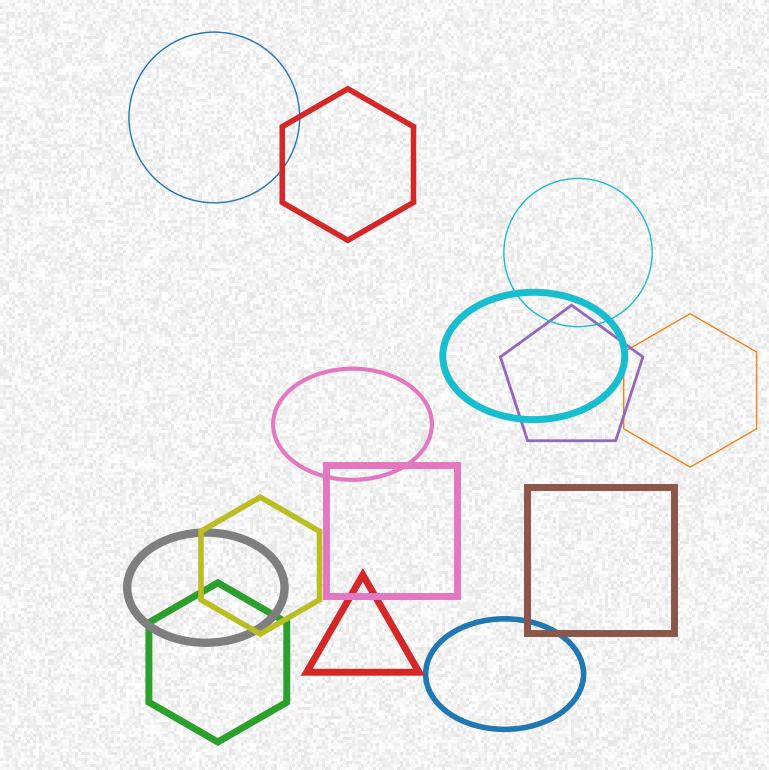[{"shape": "oval", "thickness": 2, "radius": 0.51, "center": [0.655, 0.125]}, {"shape": "circle", "thickness": 0.5, "radius": 0.55, "center": [0.278, 0.847]}, {"shape": "hexagon", "thickness": 0.5, "radius": 0.5, "center": [0.896, 0.493]}, {"shape": "hexagon", "thickness": 2.5, "radius": 0.52, "center": [0.283, 0.14]}, {"shape": "triangle", "thickness": 2.5, "radius": 0.42, "center": [0.471, 0.169]}, {"shape": "hexagon", "thickness": 2, "radius": 0.49, "center": [0.452, 0.786]}, {"shape": "pentagon", "thickness": 1, "radius": 0.49, "center": [0.742, 0.506]}, {"shape": "square", "thickness": 2.5, "radius": 0.47, "center": [0.78, 0.273]}, {"shape": "oval", "thickness": 1.5, "radius": 0.52, "center": [0.458, 0.449]}, {"shape": "square", "thickness": 2.5, "radius": 0.43, "center": [0.509, 0.311]}, {"shape": "oval", "thickness": 3, "radius": 0.51, "center": [0.267, 0.237]}, {"shape": "hexagon", "thickness": 2, "radius": 0.44, "center": [0.338, 0.266]}, {"shape": "oval", "thickness": 2.5, "radius": 0.59, "center": [0.693, 0.538]}, {"shape": "circle", "thickness": 0.5, "radius": 0.48, "center": [0.751, 0.672]}]